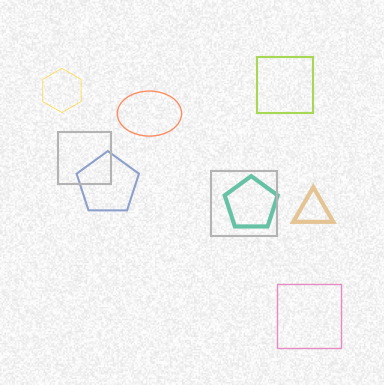[{"shape": "pentagon", "thickness": 3, "radius": 0.36, "center": [0.653, 0.47]}, {"shape": "oval", "thickness": 1, "radius": 0.42, "center": [0.388, 0.705]}, {"shape": "pentagon", "thickness": 1.5, "radius": 0.43, "center": [0.28, 0.522]}, {"shape": "square", "thickness": 1, "radius": 0.42, "center": [0.802, 0.179]}, {"shape": "square", "thickness": 1.5, "radius": 0.36, "center": [0.741, 0.779]}, {"shape": "hexagon", "thickness": 0.5, "radius": 0.29, "center": [0.161, 0.765]}, {"shape": "triangle", "thickness": 3, "radius": 0.3, "center": [0.814, 0.454]}, {"shape": "square", "thickness": 1.5, "radius": 0.42, "center": [0.633, 0.471]}, {"shape": "square", "thickness": 1.5, "radius": 0.34, "center": [0.219, 0.59]}]